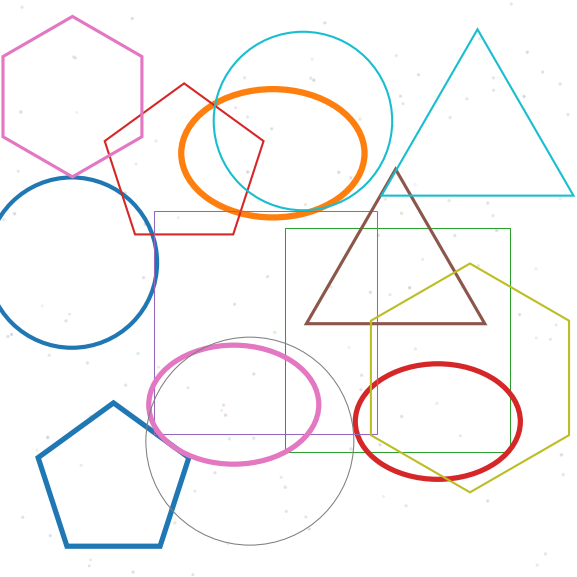[{"shape": "circle", "thickness": 2, "radius": 0.74, "center": [0.125, 0.544]}, {"shape": "pentagon", "thickness": 2.5, "radius": 0.69, "center": [0.197, 0.164]}, {"shape": "oval", "thickness": 3, "radius": 0.79, "center": [0.473, 0.734]}, {"shape": "square", "thickness": 0.5, "radius": 0.97, "center": [0.688, 0.41]}, {"shape": "pentagon", "thickness": 1, "radius": 0.72, "center": [0.319, 0.71]}, {"shape": "oval", "thickness": 2.5, "radius": 0.71, "center": [0.758, 0.269]}, {"shape": "square", "thickness": 0.5, "radius": 0.96, "center": [0.46, 0.44]}, {"shape": "triangle", "thickness": 1.5, "radius": 0.89, "center": [0.685, 0.528]}, {"shape": "hexagon", "thickness": 1.5, "radius": 0.69, "center": [0.125, 0.832]}, {"shape": "oval", "thickness": 2.5, "radius": 0.74, "center": [0.405, 0.298]}, {"shape": "circle", "thickness": 0.5, "radius": 0.9, "center": [0.433, 0.235]}, {"shape": "hexagon", "thickness": 1, "radius": 0.99, "center": [0.814, 0.345]}, {"shape": "circle", "thickness": 1, "radius": 0.77, "center": [0.525, 0.79]}, {"shape": "triangle", "thickness": 1, "radius": 0.96, "center": [0.827, 0.756]}]